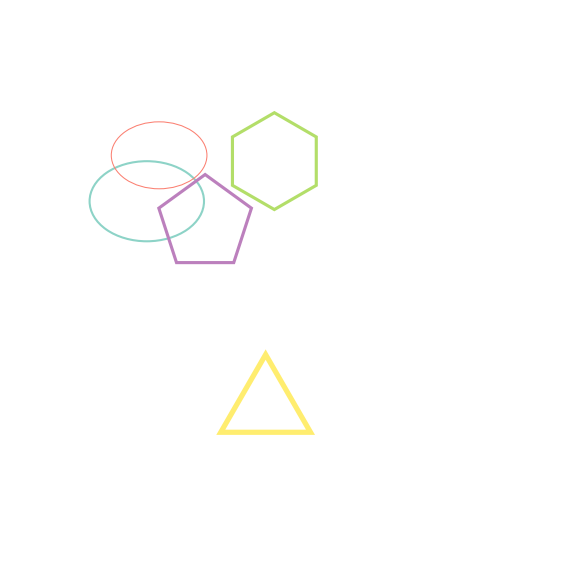[{"shape": "oval", "thickness": 1, "radius": 0.5, "center": [0.254, 0.651]}, {"shape": "oval", "thickness": 0.5, "radius": 0.41, "center": [0.276, 0.73]}, {"shape": "hexagon", "thickness": 1.5, "radius": 0.42, "center": [0.475, 0.72]}, {"shape": "pentagon", "thickness": 1.5, "radius": 0.42, "center": [0.355, 0.613]}, {"shape": "triangle", "thickness": 2.5, "radius": 0.45, "center": [0.46, 0.295]}]